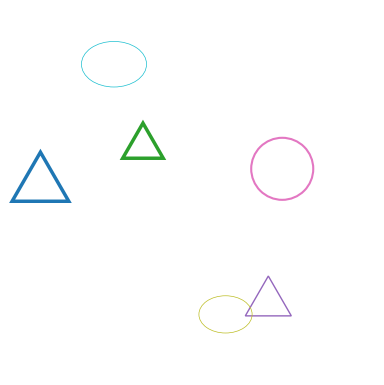[{"shape": "triangle", "thickness": 2.5, "radius": 0.42, "center": [0.105, 0.52]}, {"shape": "triangle", "thickness": 2.5, "radius": 0.3, "center": [0.371, 0.619]}, {"shape": "triangle", "thickness": 1, "radius": 0.34, "center": [0.697, 0.214]}, {"shape": "circle", "thickness": 1.5, "radius": 0.4, "center": [0.733, 0.562]}, {"shape": "oval", "thickness": 0.5, "radius": 0.35, "center": [0.586, 0.183]}, {"shape": "oval", "thickness": 0.5, "radius": 0.42, "center": [0.296, 0.833]}]